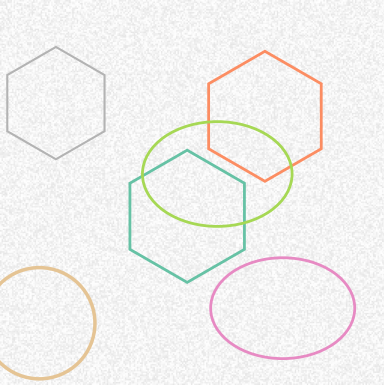[{"shape": "hexagon", "thickness": 2, "radius": 0.86, "center": [0.486, 0.438]}, {"shape": "hexagon", "thickness": 2, "radius": 0.84, "center": [0.688, 0.698]}, {"shape": "oval", "thickness": 2, "radius": 0.94, "center": [0.734, 0.2]}, {"shape": "oval", "thickness": 2, "radius": 0.97, "center": [0.564, 0.548]}, {"shape": "circle", "thickness": 2.5, "radius": 0.72, "center": [0.102, 0.16]}, {"shape": "hexagon", "thickness": 1.5, "radius": 0.73, "center": [0.145, 0.732]}]